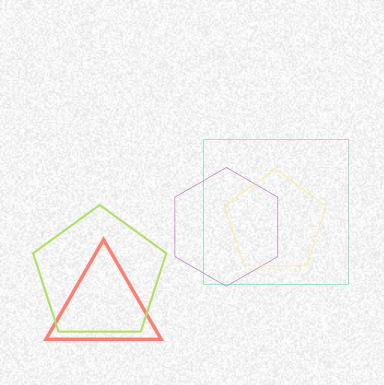[{"shape": "square", "thickness": 0.5, "radius": 0.94, "center": [0.715, 0.451]}, {"shape": "triangle", "thickness": 2.5, "radius": 0.86, "center": [0.269, 0.205]}, {"shape": "pentagon", "thickness": 1.5, "radius": 0.91, "center": [0.259, 0.286]}, {"shape": "hexagon", "thickness": 0.5, "radius": 0.77, "center": [0.588, 0.411]}, {"shape": "pentagon", "thickness": 0.5, "radius": 0.69, "center": [0.715, 0.422]}]